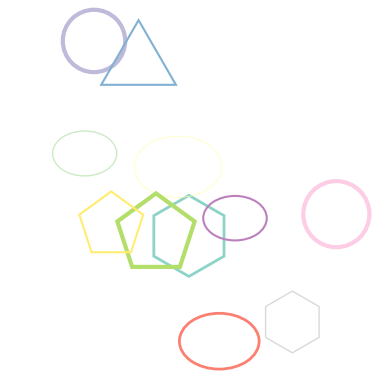[{"shape": "hexagon", "thickness": 2, "radius": 0.53, "center": [0.491, 0.387]}, {"shape": "oval", "thickness": 0.5, "radius": 0.57, "center": [0.462, 0.567]}, {"shape": "circle", "thickness": 3, "radius": 0.41, "center": [0.244, 0.894]}, {"shape": "oval", "thickness": 2, "radius": 0.52, "center": [0.569, 0.114]}, {"shape": "triangle", "thickness": 1.5, "radius": 0.56, "center": [0.36, 0.836]}, {"shape": "pentagon", "thickness": 3, "radius": 0.53, "center": [0.405, 0.392]}, {"shape": "circle", "thickness": 3, "radius": 0.43, "center": [0.874, 0.444]}, {"shape": "hexagon", "thickness": 1, "radius": 0.4, "center": [0.759, 0.164]}, {"shape": "oval", "thickness": 1.5, "radius": 0.41, "center": [0.61, 0.433]}, {"shape": "oval", "thickness": 1, "radius": 0.42, "center": [0.22, 0.601]}, {"shape": "pentagon", "thickness": 1.5, "radius": 0.44, "center": [0.289, 0.415]}]